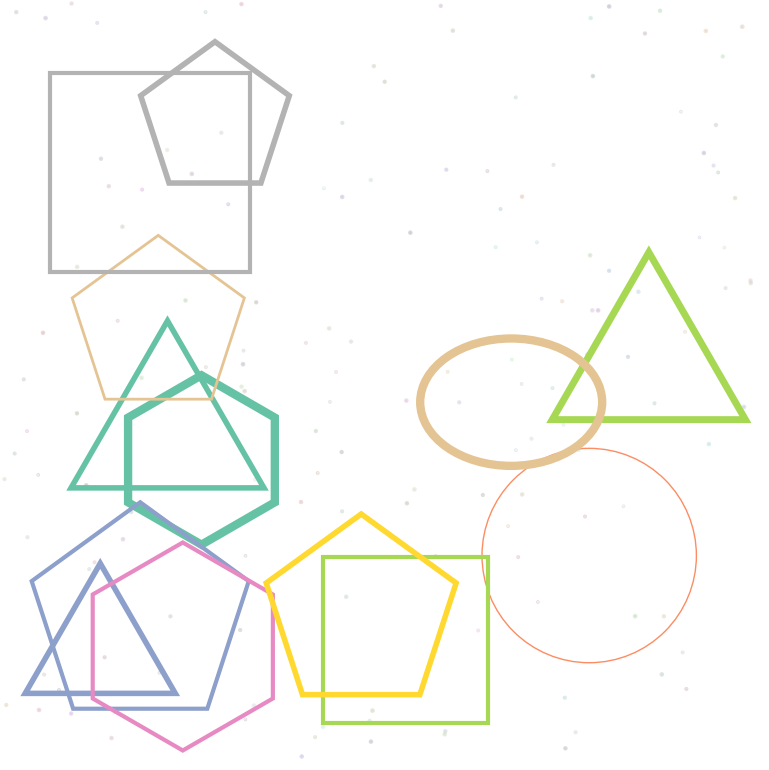[{"shape": "triangle", "thickness": 2, "radius": 0.72, "center": [0.218, 0.439]}, {"shape": "hexagon", "thickness": 3, "radius": 0.55, "center": [0.262, 0.403]}, {"shape": "circle", "thickness": 0.5, "radius": 0.7, "center": [0.765, 0.279]}, {"shape": "triangle", "thickness": 2, "radius": 0.56, "center": [0.13, 0.156]}, {"shape": "pentagon", "thickness": 1.5, "radius": 0.74, "center": [0.182, 0.199]}, {"shape": "hexagon", "thickness": 1.5, "radius": 0.68, "center": [0.237, 0.16]}, {"shape": "square", "thickness": 1.5, "radius": 0.54, "center": [0.526, 0.169]}, {"shape": "triangle", "thickness": 2.5, "radius": 0.72, "center": [0.843, 0.527]}, {"shape": "pentagon", "thickness": 2, "radius": 0.65, "center": [0.469, 0.203]}, {"shape": "oval", "thickness": 3, "radius": 0.59, "center": [0.664, 0.478]}, {"shape": "pentagon", "thickness": 1, "radius": 0.59, "center": [0.206, 0.577]}, {"shape": "square", "thickness": 1.5, "radius": 0.65, "center": [0.195, 0.776]}, {"shape": "pentagon", "thickness": 2, "radius": 0.51, "center": [0.279, 0.844]}]